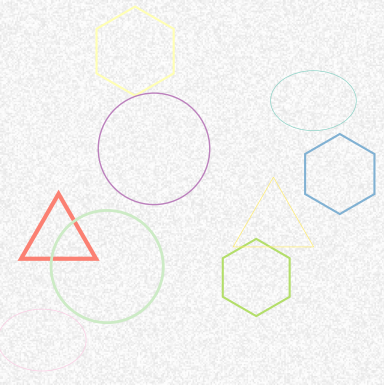[{"shape": "oval", "thickness": 0.5, "radius": 0.56, "center": [0.814, 0.738]}, {"shape": "hexagon", "thickness": 1.5, "radius": 0.58, "center": [0.351, 0.867]}, {"shape": "triangle", "thickness": 3, "radius": 0.56, "center": [0.152, 0.384]}, {"shape": "hexagon", "thickness": 1.5, "radius": 0.52, "center": [0.883, 0.548]}, {"shape": "hexagon", "thickness": 1.5, "radius": 0.5, "center": [0.666, 0.279]}, {"shape": "oval", "thickness": 0.5, "radius": 0.57, "center": [0.109, 0.117]}, {"shape": "circle", "thickness": 1, "radius": 0.72, "center": [0.4, 0.613]}, {"shape": "circle", "thickness": 2, "radius": 0.73, "center": [0.278, 0.308]}, {"shape": "triangle", "thickness": 0.5, "radius": 0.6, "center": [0.71, 0.419]}]